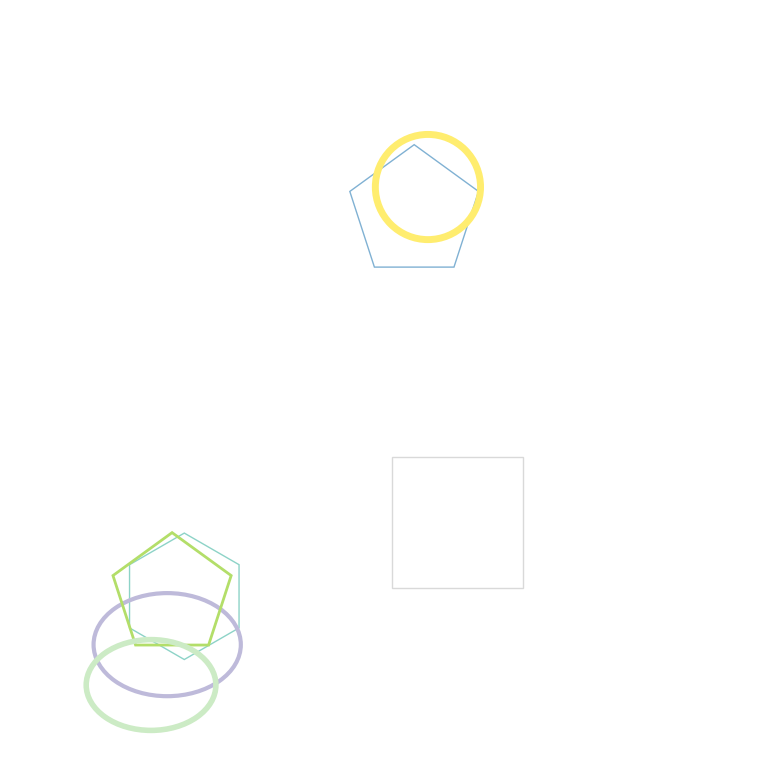[{"shape": "hexagon", "thickness": 0.5, "radius": 0.41, "center": [0.239, 0.226]}, {"shape": "oval", "thickness": 1.5, "radius": 0.48, "center": [0.217, 0.163]}, {"shape": "pentagon", "thickness": 0.5, "radius": 0.44, "center": [0.538, 0.724]}, {"shape": "pentagon", "thickness": 1, "radius": 0.4, "center": [0.223, 0.228]}, {"shape": "square", "thickness": 0.5, "radius": 0.43, "center": [0.594, 0.321]}, {"shape": "oval", "thickness": 2, "radius": 0.42, "center": [0.196, 0.11]}, {"shape": "circle", "thickness": 2.5, "radius": 0.34, "center": [0.556, 0.757]}]